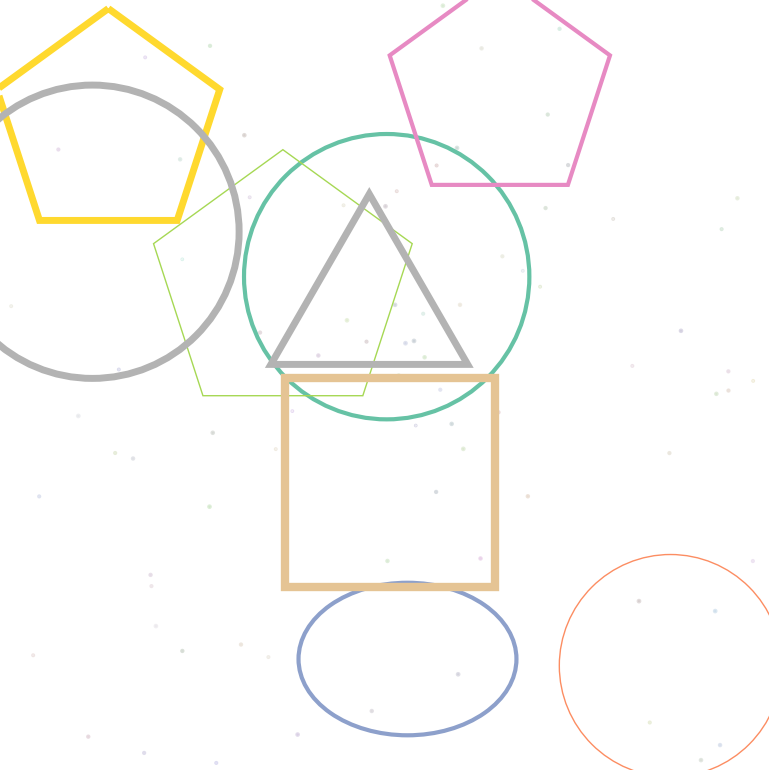[{"shape": "circle", "thickness": 1.5, "radius": 0.93, "center": [0.502, 0.641]}, {"shape": "circle", "thickness": 0.5, "radius": 0.72, "center": [0.871, 0.135]}, {"shape": "oval", "thickness": 1.5, "radius": 0.71, "center": [0.529, 0.144]}, {"shape": "pentagon", "thickness": 1.5, "radius": 0.75, "center": [0.649, 0.882]}, {"shape": "pentagon", "thickness": 0.5, "radius": 0.88, "center": [0.367, 0.629]}, {"shape": "pentagon", "thickness": 2.5, "radius": 0.76, "center": [0.141, 0.837]}, {"shape": "square", "thickness": 3, "radius": 0.68, "center": [0.506, 0.373]}, {"shape": "triangle", "thickness": 2.5, "radius": 0.74, "center": [0.48, 0.601]}, {"shape": "circle", "thickness": 2.5, "radius": 0.95, "center": [0.12, 0.699]}]